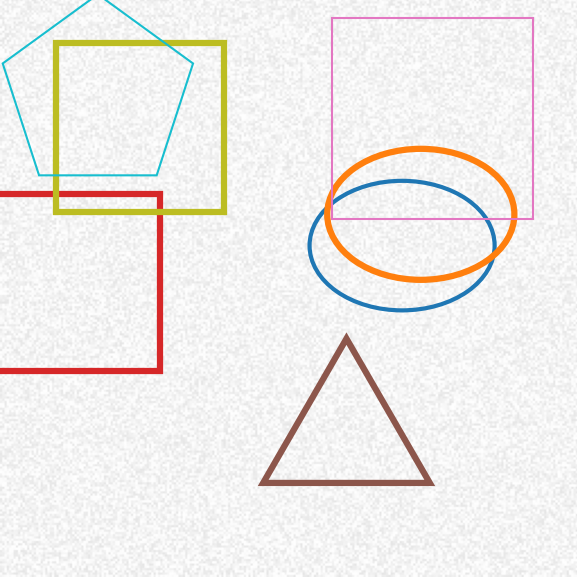[{"shape": "oval", "thickness": 2, "radius": 0.8, "center": [0.696, 0.574]}, {"shape": "oval", "thickness": 3, "radius": 0.81, "center": [0.729, 0.628]}, {"shape": "square", "thickness": 3, "radius": 0.77, "center": [0.124, 0.51]}, {"shape": "triangle", "thickness": 3, "radius": 0.83, "center": [0.6, 0.246]}, {"shape": "square", "thickness": 1, "radius": 0.87, "center": [0.748, 0.793]}, {"shape": "square", "thickness": 3, "radius": 0.73, "center": [0.242, 0.779]}, {"shape": "pentagon", "thickness": 1, "radius": 0.87, "center": [0.169, 0.836]}]